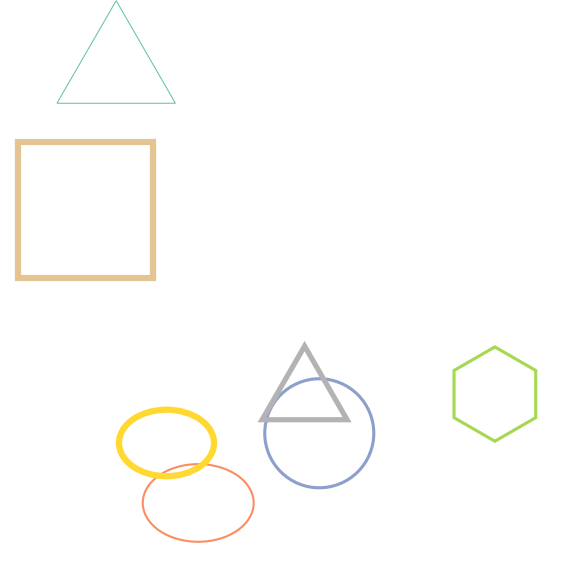[{"shape": "triangle", "thickness": 0.5, "radius": 0.59, "center": [0.201, 0.88]}, {"shape": "oval", "thickness": 1, "radius": 0.48, "center": [0.343, 0.128]}, {"shape": "circle", "thickness": 1.5, "radius": 0.47, "center": [0.553, 0.249]}, {"shape": "hexagon", "thickness": 1.5, "radius": 0.41, "center": [0.857, 0.317]}, {"shape": "oval", "thickness": 3, "radius": 0.41, "center": [0.288, 0.232]}, {"shape": "square", "thickness": 3, "radius": 0.59, "center": [0.149, 0.636]}, {"shape": "triangle", "thickness": 2.5, "radius": 0.42, "center": [0.527, 0.315]}]